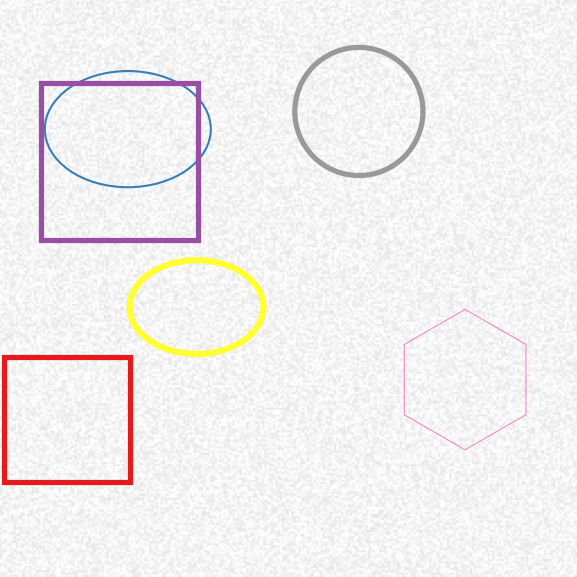[{"shape": "square", "thickness": 2.5, "radius": 0.54, "center": [0.116, 0.273]}, {"shape": "oval", "thickness": 1, "radius": 0.72, "center": [0.221, 0.776]}, {"shape": "square", "thickness": 2.5, "radius": 0.68, "center": [0.207, 0.719]}, {"shape": "oval", "thickness": 3, "radius": 0.58, "center": [0.34, 0.467]}, {"shape": "hexagon", "thickness": 0.5, "radius": 0.61, "center": [0.805, 0.342]}, {"shape": "circle", "thickness": 2.5, "radius": 0.55, "center": [0.621, 0.806]}]